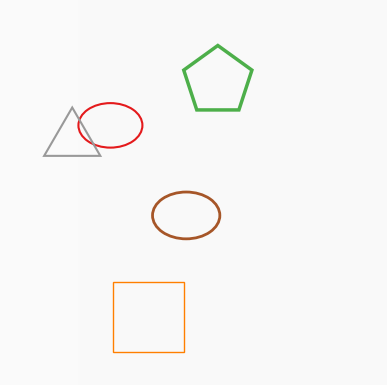[{"shape": "oval", "thickness": 1.5, "radius": 0.41, "center": [0.285, 0.674]}, {"shape": "pentagon", "thickness": 2.5, "radius": 0.46, "center": [0.562, 0.789]}, {"shape": "square", "thickness": 1, "radius": 0.46, "center": [0.382, 0.176]}, {"shape": "oval", "thickness": 2, "radius": 0.43, "center": [0.48, 0.44]}, {"shape": "triangle", "thickness": 1.5, "radius": 0.42, "center": [0.186, 0.637]}]